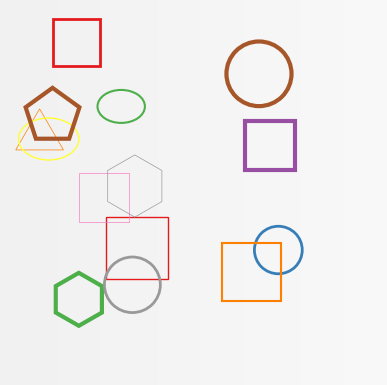[{"shape": "square", "thickness": 2, "radius": 0.3, "center": [0.197, 0.89]}, {"shape": "square", "thickness": 1, "radius": 0.4, "center": [0.353, 0.356]}, {"shape": "circle", "thickness": 2, "radius": 0.31, "center": [0.718, 0.351]}, {"shape": "oval", "thickness": 1.5, "radius": 0.31, "center": [0.313, 0.724]}, {"shape": "hexagon", "thickness": 3, "radius": 0.34, "center": [0.203, 0.223]}, {"shape": "square", "thickness": 3, "radius": 0.32, "center": [0.697, 0.622]}, {"shape": "square", "thickness": 1.5, "radius": 0.38, "center": [0.65, 0.294]}, {"shape": "triangle", "thickness": 0.5, "radius": 0.36, "center": [0.102, 0.646]}, {"shape": "oval", "thickness": 1, "radius": 0.39, "center": [0.126, 0.639]}, {"shape": "pentagon", "thickness": 3, "radius": 0.37, "center": [0.136, 0.699]}, {"shape": "circle", "thickness": 3, "radius": 0.42, "center": [0.668, 0.808]}, {"shape": "square", "thickness": 0.5, "radius": 0.32, "center": [0.268, 0.488]}, {"shape": "circle", "thickness": 2, "radius": 0.36, "center": [0.342, 0.26]}, {"shape": "hexagon", "thickness": 0.5, "radius": 0.4, "center": [0.348, 0.517]}]